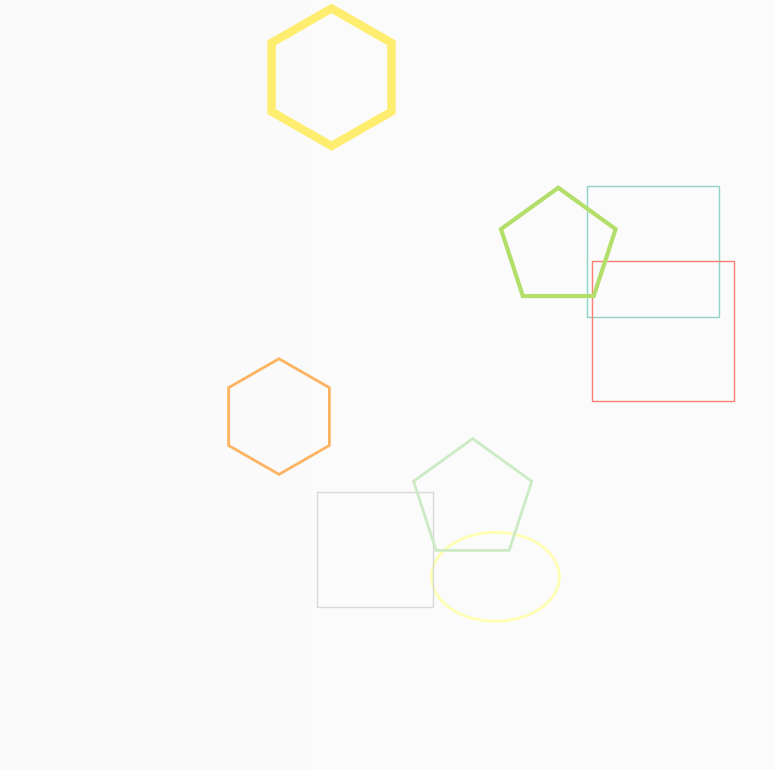[{"shape": "square", "thickness": 0.5, "radius": 0.42, "center": [0.843, 0.674]}, {"shape": "oval", "thickness": 1, "radius": 0.41, "center": [0.639, 0.251]}, {"shape": "square", "thickness": 0.5, "radius": 0.46, "center": [0.856, 0.57]}, {"shape": "hexagon", "thickness": 1, "radius": 0.38, "center": [0.36, 0.459]}, {"shape": "pentagon", "thickness": 1.5, "radius": 0.39, "center": [0.72, 0.678]}, {"shape": "square", "thickness": 0.5, "radius": 0.37, "center": [0.484, 0.286]}, {"shape": "pentagon", "thickness": 1, "radius": 0.4, "center": [0.61, 0.35]}, {"shape": "hexagon", "thickness": 3, "radius": 0.45, "center": [0.428, 0.9]}]